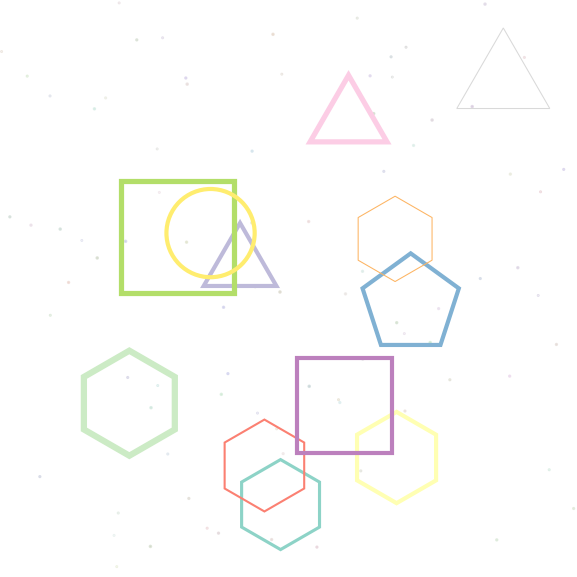[{"shape": "hexagon", "thickness": 1.5, "radius": 0.39, "center": [0.486, 0.125]}, {"shape": "hexagon", "thickness": 2, "radius": 0.4, "center": [0.687, 0.207]}, {"shape": "triangle", "thickness": 2, "radius": 0.36, "center": [0.416, 0.54]}, {"shape": "hexagon", "thickness": 1, "radius": 0.4, "center": [0.458, 0.193]}, {"shape": "pentagon", "thickness": 2, "radius": 0.44, "center": [0.711, 0.473]}, {"shape": "hexagon", "thickness": 0.5, "radius": 0.37, "center": [0.684, 0.585]}, {"shape": "square", "thickness": 2.5, "radius": 0.49, "center": [0.307, 0.589]}, {"shape": "triangle", "thickness": 2.5, "radius": 0.38, "center": [0.604, 0.792]}, {"shape": "triangle", "thickness": 0.5, "radius": 0.46, "center": [0.871, 0.858]}, {"shape": "square", "thickness": 2, "radius": 0.41, "center": [0.596, 0.297]}, {"shape": "hexagon", "thickness": 3, "radius": 0.45, "center": [0.224, 0.301]}, {"shape": "circle", "thickness": 2, "radius": 0.38, "center": [0.365, 0.596]}]